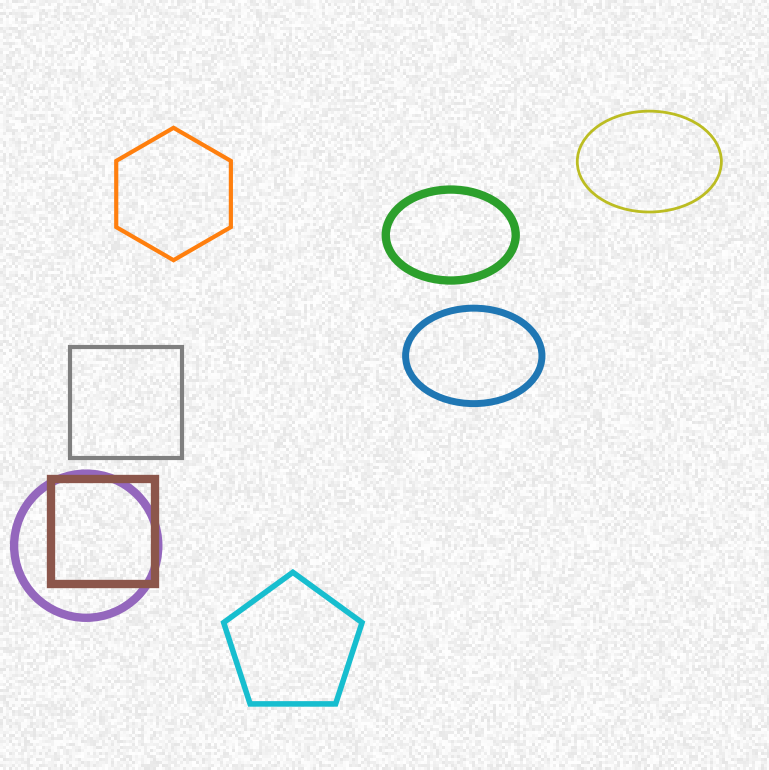[{"shape": "oval", "thickness": 2.5, "radius": 0.44, "center": [0.615, 0.538]}, {"shape": "hexagon", "thickness": 1.5, "radius": 0.43, "center": [0.225, 0.748]}, {"shape": "oval", "thickness": 3, "radius": 0.42, "center": [0.585, 0.695]}, {"shape": "circle", "thickness": 3, "radius": 0.47, "center": [0.112, 0.291]}, {"shape": "square", "thickness": 3, "radius": 0.34, "center": [0.134, 0.31]}, {"shape": "square", "thickness": 1.5, "radius": 0.36, "center": [0.164, 0.477]}, {"shape": "oval", "thickness": 1, "radius": 0.47, "center": [0.843, 0.79]}, {"shape": "pentagon", "thickness": 2, "radius": 0.47, "center": [0.38, 0.162]}]